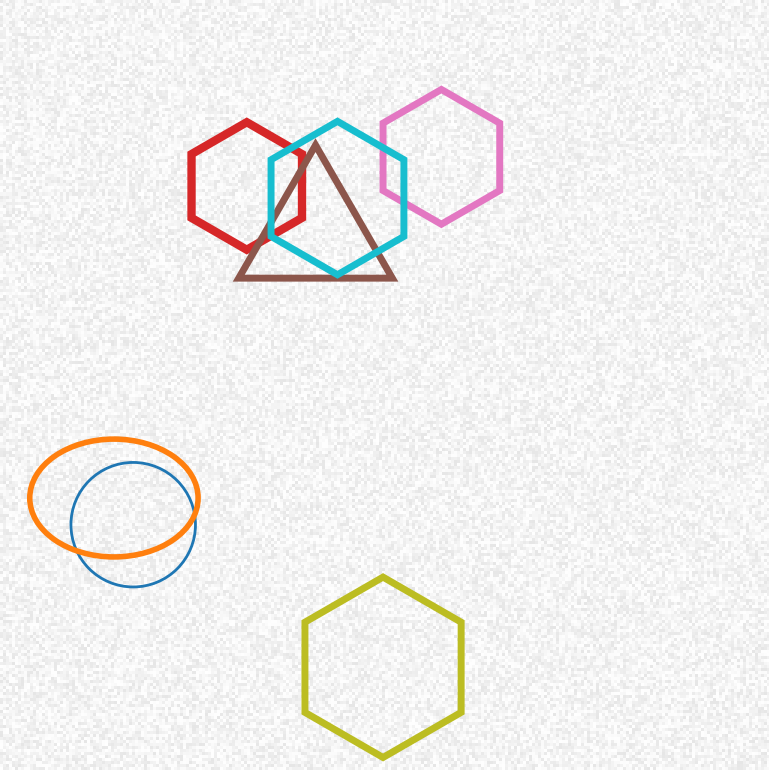[{"shape": "circle", "thickness": 1, "radius": 0.4, "center": [0.173, 0.319]}, {"shape": "oval", "thickness": 2, "radius": 0.55, "center": [0.148, 0.353]}, {"shape": "hexagon", "thickness": 3, "radius": 0.41, "center": [0.32, 0.758]}, {"shape": "triangle", "thickness": 2.5, "radius": 0.58, "center": [0.41, 0.696]}, {"shape": "hexagon", "thickness": 2.5, "radius": 0.44, "center": [0.573, 0.796]}, {"shape": "hexagon", "thickness": 2.5, "radius": 0.59, "center": [0.497, 0.133]}, {"shape": "hexagon", "thickness": 2.5, "radius": 0.5, "center": [0.438, 0.743]}]